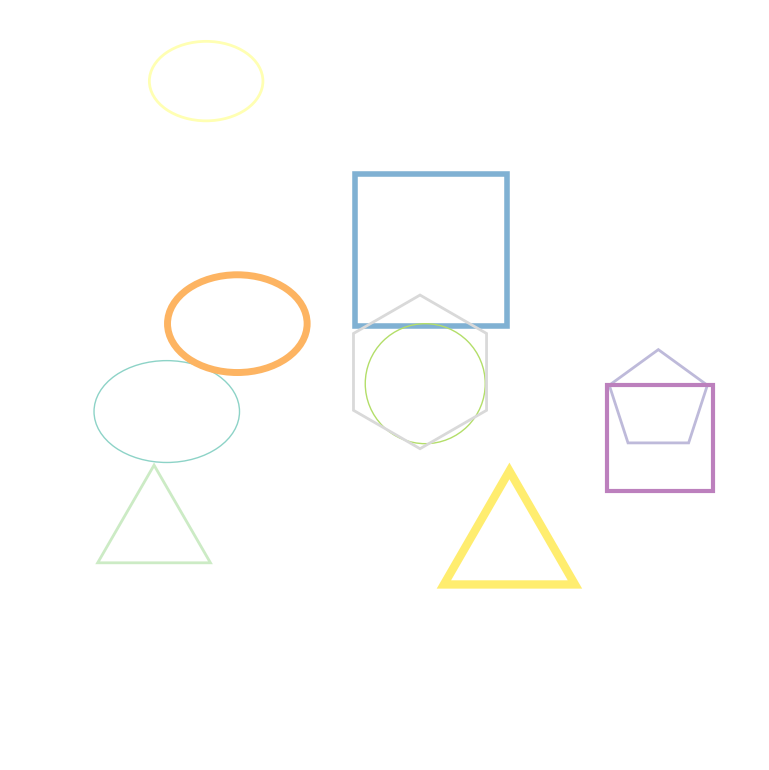[{"shape": "oval", "thickness": 0.5, "radius": 0.47, "center": [0.217, 0.466]}, {"shape": "oval", "thickness": 1, "radius": 0.37, "center": [0.268, 0.895]}, {"shape": "pentagon", "thickness": 1, "radius": 0.33, "center": [0.855, 0.479]}, {"shape": "square", "thickness": 2, "radius": 0.49, "center": [0.56, 0.676]}, {"shape": "oval", "thickness": 2.5, "radius": 0.45, "center": [0.308, 0.58]}, {"shape": "circle", "thickness": 0.5, "radius": 0.39, "center": [0.552, 0.502]}, {"shape": "hexagon", "thickness": 1, "radius": 0.5, "center": [0.545, 0.517]}, {"shape": "square", "thickness": 1.5, "radius": 0.34, "center": [0.857, 0.431]}, {"shape": "triangle", "thickness": 1, "radius": 0.42, "center": [0.2, 0.311]}, {"shape": "triangle", "thickness": 3, "radius": 0.49, "center": [0.662, 0.29]}]